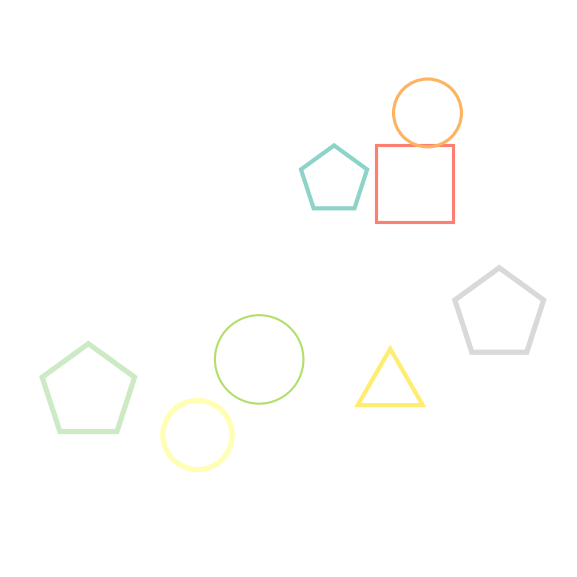[{"shape": "pentagon", "thickness": 2, "radius": 0.3, "center": [0.578, 0.687]}, {"shape": "circle", "thickness": 2.5, "radius": 0.3, "center": [0.342, 0.246]}, {"shape": "square", "thickness": 1.5, "radius": 0.33, "center": [0.717, 0.681]}, {"shape": "circle", "thickness": 1.5, "radius": 0.29, "center": [0.74, 0.804]}, {"shape": "circle", "thickness": 1, "radius": 0.38, "center": [0.449, 0.377]}, {"shape": "pentagon", "thickness": 2.5, "radius": 0.4, "center": [0.865, 0.455]}, {"shape": "pentagon", "thickness": 2.5, "radius": 0.42, "center": [0.153, 0.32]}, {"shape": "triangle", "thickness": 2, "radius": 0.33, "center": [0.676, 0.33]}]